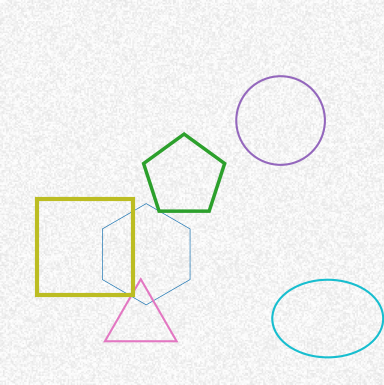[{"shape": "hexagon", "thickness": 0.5, "radius": 0.66, "center": [0.38, 0.34]}, {"shape": "pentagon", "thickness": 2.5, "radius": 0.55, "center": [0.478, 0.541]}, {"shape": "circle", "thickness": 1.5, "radius": 0.58, "center": [0.729, 0.687]}, {"shape": "triangle", "thickness": 1.5, "radius": 0.54, "center": [0.366, 0.167]}, {"shape": "square", "thickness": 3, "radius": 0.62, "center": [0.22, 0.358]}, {"shape": "oval", "thickness": 1.5, "radius": 0.72, "center": [0.851, 0.173]}]